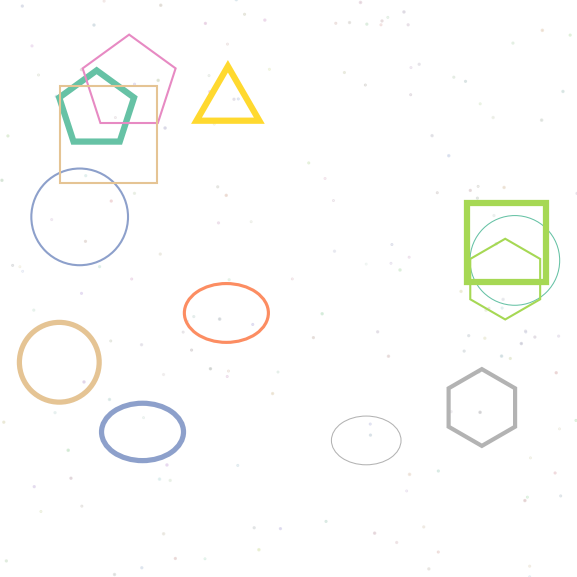[{"shape": "circle", "thickness": 0.5, "radius": 0.39, "center": [0.891, 0.548]}, {"shape": "pentagon", "thickness": 3, "radius": 0.34, "center": [0.167, 0.809]}, {"shape": "oval", "thickness": 1.5, "radius": 0.36, "center": [0.392, 0.457]}, {"shape": "oval", "thickness": 2.5, "radius": 0.35, "center": [0.247, 0.251]}, {"shape": "circle", "thickness": 1, "radius": 0.42, "center": [0.138, 0.624]}, {"shape": "pentagon", "thickness": 1, "radius": 0.42, "center": [0.224, 0.855]}, {"shape": "square", "thickness": 3, "radius": 0.34, "center": [0.877, 0.58]}, {"shape": "hexagon", "thickness": 1, "radius": 0.35, "center": [0.875, 0.516]}, {"shape": "triangle", "thickness": 3, "radius": 0.31, "center": [0.395, 0.822]}, {"shape": "square", "thickness": 1, "radius": 0.42, "center": [0.188, 0.766]}, {"shape": "circle", "thickness": 2.5, "radius": 0.35, "center": [0.103, 0.372]}, {"shape": "oval", "thickness": 0.5, "radius": 0.3, "center": [0.634, 0.236]}, {"shape": "hexagon", "thickness": 2, "radius": 0.33, "center": [0.834, 0.293]}]